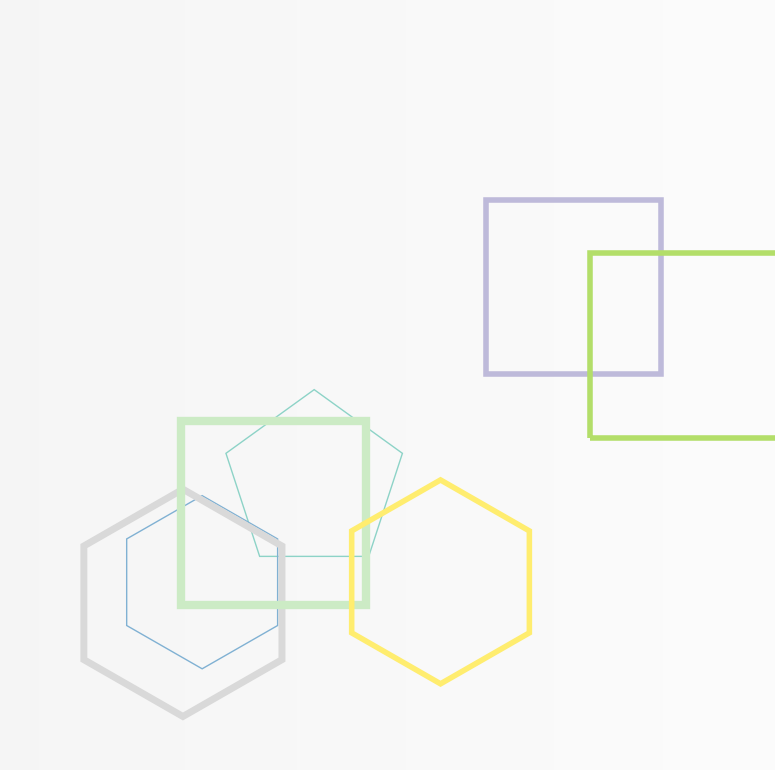[{"shape": "pentagon", "thickness": 0.5, "radius": 0.6, "center": [0.405, 0.374]}, {"shape": "square", "thickness": 2, "radius": 0.56, "center": [0.74, 0.628]}, {"shape": "hexagon", "thickness": 0.5, "radius": 0.56, "center": [0.261, 0.244]}, {"shape": "square", "thickness": 2, "radius": 0.6, "center": [0.881, 0.551]}, {"shape": "hexagon", "thickness": 2.5, "radius": 0.74, "center": [0.236, 0.217]}, {"shape": "square", "thickness": 3, "radius": 0.6, "center": [0.353, 0.334]}, {"shape": "hexagon", "thickness": 2, "radius": 0.66, "center": [0.568, 0.244]}]